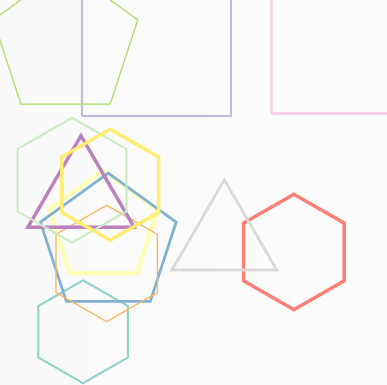[{"shape": "hexagon", "thickness": 1.5, "radius": 0.67, "center": [0.214, 0.138]}, {"shape": "pentagon", "thickness": 3, "radius": 0.74, "center": [0.267, 0.41]}, {"shape": "square", "thickness": 1.5, "radius": 0.96, "center": [0.404, 0.891]}, {"shape": "hexagon", "thickness": 2.5, "radius": 0.75, "center": [0.758, 0.346]}, {"shape": "pentagon", "thickness": 2, "radius": 0.92, "center": [0.28, 0.366]}, {"shape": "hexagon", "thickness": 1, "radius": 0.76, "center": [0.275, 0.316]}, {"shape": "pentagon", "thickness": 1, "radius": 0.98, "center": [0.169, 0.888]}, {"shape": "square", "thickness": 2, "radius": 0.86, "center": [0.872, 0.881]}, {"shape": "triangle", "thickness": 2, "radius": 0.78, "center": [0.579, 0.377]}, {"shape": "triangle", "thickness": 2.5, "radius": 0.79, "center": [0.209, 0.489]}, {"shape": "hexagon", "thickness": 1.5, "radius": 0.81, "center": [0.186, 0.532]}, {"shape": "hexagon", "thickness": 2.5, "radius": 0.72, "center": [0.284, 0.52]}]